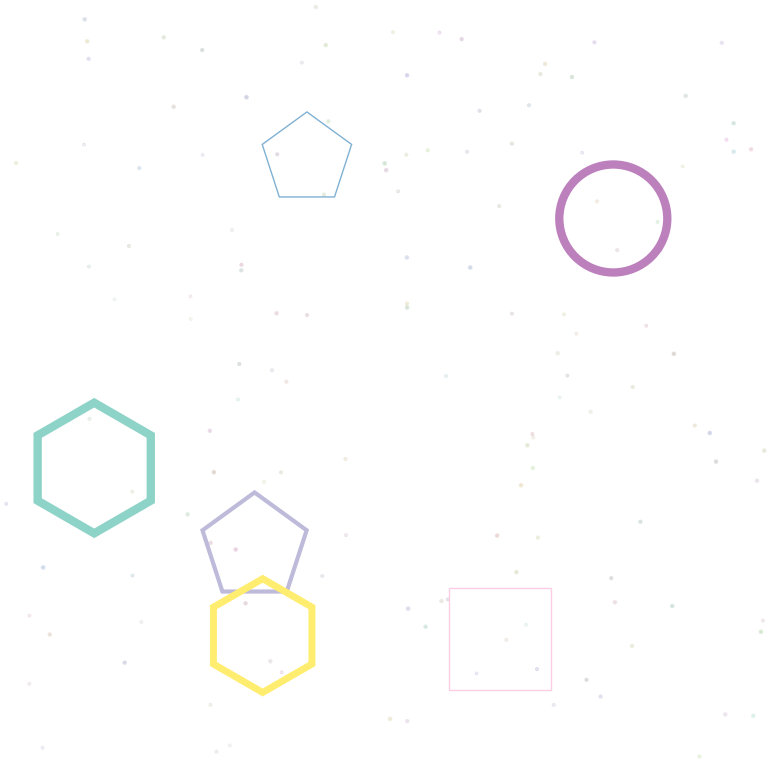[{"shape": "hexagon", "thickness": 3, "radius": 0.42, "center": [0.122, 0.392]}, {"shape": "pentagon", "thickness": 1.5, "radius": 0.36, "center": [0.331, 0.289]}, {"shape": "pentagon", "thickness": 0.5, "radius": 0.31, "center": [0.399, 0.794]}, {"shape": "square", "thickness": 0.5, "radius": 0.33, "center": [0.65, 0.17]}, {"shape": "circle", "thickness": 3, "radius": 0.35, "center": [0.796, 0.716]}, {"shape": "hexagon", "thickness": 2.5, "radius": 0.37, "center": [0.341, 0.175]}]